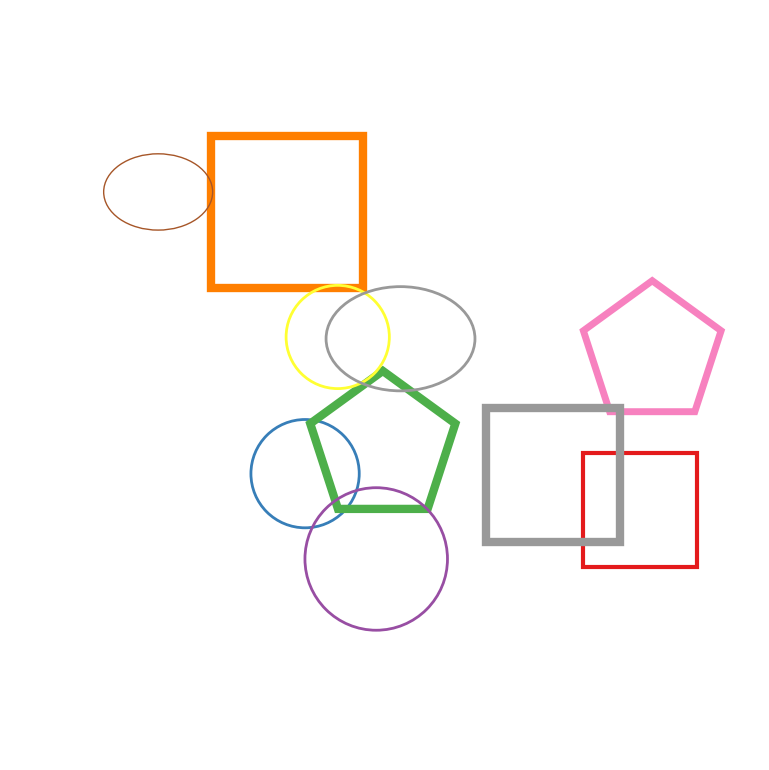[{"shape": "square", "thickness": 1.5, "radius": 0.37, "center": [0.832, 0.338]}, {"shape": "circle", "thickness": 1, "radius": 0.35, "center": [0.396, 0.385]}, {"shape": "pentagon", "thickness": 3, "radius": 0.5, "center": [0.497, 0.419]}, {"shape": "circle", "thickness": 1, "radius": 0.46, "center": [0.489, 0.274]}, {"shape": "square", "thickness": 3, "radius": 0.49, "center": [0.372, 0.724]}, {"shape": "circle", "thickness": 1, "radius": 0.34, "center": [0.439, 0.562]}, {"shape": "oval", "thickness": 0.5, "radius": 0.35, "center": [0.205, 0.751]}, {"shape": "pentagon", "thickness": 2.5, "radius": 0.47, "center": [0.847, 0.541]}, {"shape": "oval", "thickness": 1, "radius": 0.48, "center": [0.52, 0.56]}, {"shape": "square", "thickness": 3, "radius": 0.44, "center": [0.718, 0.383]}]